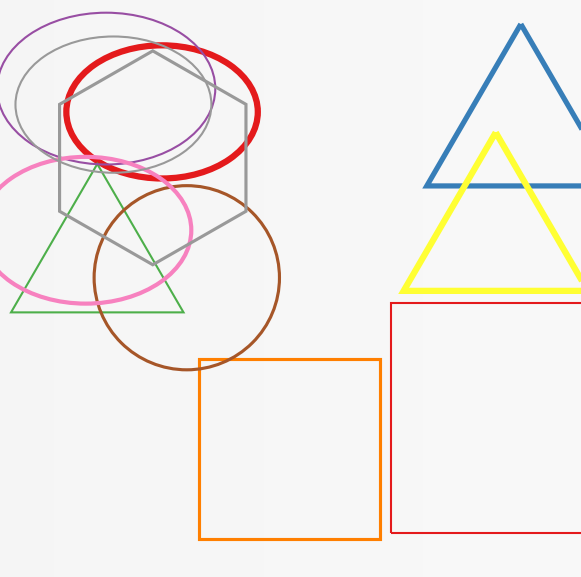[{"shape": "square", "thickness": 1, "radius": 1.0, "center": [0.873, 0.276]}, {"shape": "oval", "thickness": 3, "radius": 0.82, "center": [0.279, 0.805]}, {"shape": "triangle", "thickness": 2.5, "radius": 0.93, "center": [0.896, 0.771]}, {"shape": "triangle", "thickness": 1, "radius": 0.86, "center": [0.167, 0.544]}, {"shape": "oval", "thickness": 1, "radius": 0.94, "center": [0.183, 0.846]}, {"shape": "square", "thickness": 1.5, "radius": 0.78, "center": [0.499, 0.221]}, {"shape": "triangle", "thickness": 3, "radius": 0.91, "center": [0.853, 0.587]}, {"shape": "circle", "thickness": 1.5, "radius": 0.8, "center": [0.321, 0.518]}, {"shape": "oval", "thickness": 2, "radius": 0.91, "center": [0.148, 0.6]}, {"shape": "oval", "thickness": 1, "radius": 0.84, "center": [0.195, 0.818]}, {"shape": "hexagon", "thickness": 1.5, "radius": 0.93, "center": [0.263, 0.726]}]